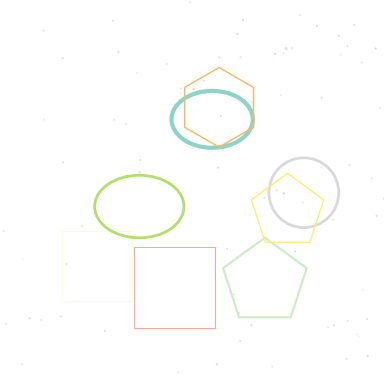[{"shape": "oval", "thickness": 3, "radius": 0.53, "center": [0.551, 0.69]}, {"shape": "square", "thickness": 0.5, "radius": 0.45, "center": [0.252, 0.31]}, {"shape": "square", "thickness": 0.5, "radius": 0.52, "center": [0.453, 0.254]}, {"shape": "hexagon", "thickness": 1, "radius": 0.52, "center": [0.569, 0.721]}, {"shape": "oval", "thickness": 2, "radius": 0.58, "center": [0.362, 0.464]}, {"shape": "circle", "thickness": 2, "radius": 0.45, "center": [0.789, 0.5]}, {"shape": "pentagon", "thickness": 1.5, "radius": 0.57, "center": [0.688, 0.268]}, {"shape": "pentagon", "thickness": 1, "radius": 0.49, "center": [0.747, 0.451]}]